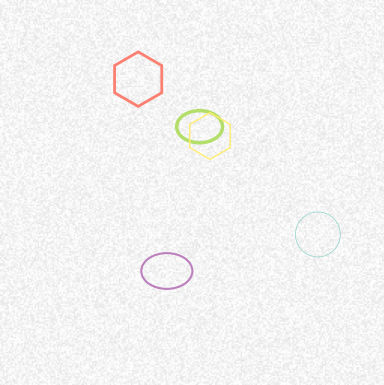[{"shape": "circle", "thickness": 0.5, "radius": 0.29, "center": [0.826, 0.391]}, {"shape": "hexagon", "thickness": 2, "radius": 0.35, "center": [0.359, 0.794]}, {"shape": "oval", "thickness": 2.5, "radius": 0.3, "center": [0.518, 0.671]}, {"shape": "oval", "thickness": 1.5, "radius": 0.33, "center": [0.433, 0.296]}, {"shape": "hexagon", "thickness": 1, "radius": 0.3, "center": [0.545, 0.647]}]